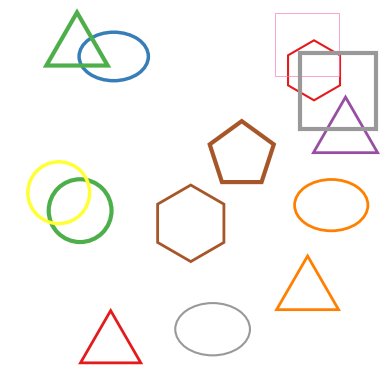[{"shape": "triangle", "thickness": 2, "radius": 0.45, "center": [0.287, 0.103]}, {"shape": "hexagon", "thickness": 1.5, "radius": 0.39, "center": [0.816, 0.817]}, {"shape": "oval", "thickness": 2.5, "radius": 0.45, "center": [0.295, 0.853]}, {"shape": "triangle", "thickness": 3, "radius": 0.46, "center": [0.2, 0.876]}, {"shape": "circle", "thickness": 3, "radius": 0.41, "center": [0.208, 0.453]}, {"shape": "triangle", "thickness": 2, "radius": 0.48, "center": [0.897, 0.652]}, {"shape": "oval", "thickness": 2, "radius": 0.48, "center": [0.86, 0.467]}, {"shape": "triangle", "thickness": 2, "radius": 0.46, "center": [0.799, 0.242]}, {"shape": "circle", "thickness": 2.5, "radius": 0.4, "center": [0.153, 0.499]}, {"shape": "hexagon", "thickness": 2, "radius": 0.5, "center": [0.496, 0.42]}, {"shape": "pentagon", "thickness": 3, "radius": 0.44, "center": [0.628, 0.598]}, {"shape": "square", "thickness": 0.5, "radius": 0.41, "center": [0.797, 0.884]}, {"shape": "square", "thickness": 3, "radius": 0.49, "center": [0.878, 0.763]}, {"shape": "oval", "thickness": 1.5, "radius": 0.49, "center": [0.552, 0.145]}]